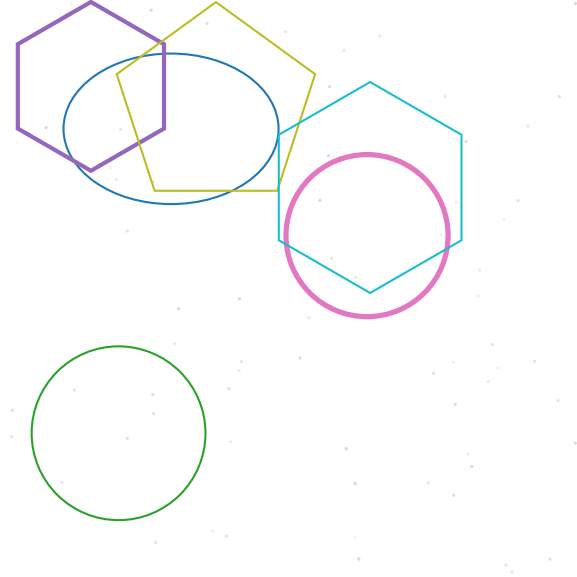[{"shape": "oval", "thickness": 1, "radius": 0.93, "center": [0.296, 0.776]}, {"shape": "circle", "thickness": 1, "radius": 0.75, "center": [0.205, 0.249]}, {"shape": "hexagon", "thickness": 2, "radius": 0.73, "center": [0.157, 0.85]}, {"shape": "circle", "thickness": 2.5, "radius": 0.7, "center": [0.636, 0.591]}, {"shape": "pentagon", "thickness": 1, "radius": 0.9, "center": [0.374, 0.815]}, {"shape": "hexagon", "thickness": 1, "radius": 0.91, "center": [0.641, 0.674]}]